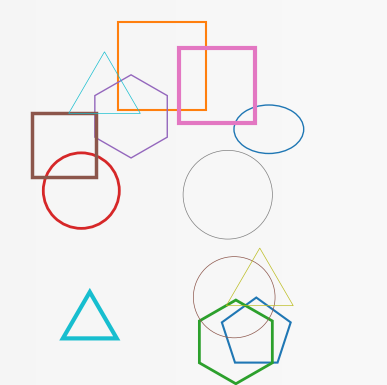[{"shape": "oval", "thickness": 1, "radius": 0.45, "center": [0.694, 0.664]}, {"shape": "pentagon", "thickness": 1.5, "radius": 0.47, "center": [0.661, 0.134]}, {"shape": "square", "thickness": 1.5, "radius": 0.57, "center": [0.418, 0.828]}, {"shape": "hexagon", "thickness": 2, "radius": 0.54, "center": [0.609, 0.112]}, {"shape": "circle", "thickness": 2, "radius": 0.49, "center": [0.21, 0.505]}, {"shape": "hexagon", "thickness": 1, "radius": 0.54, "center": [0.338, 0.698]}, {"shape": "circle", "thickness": 0.5, "radius": 0.53, "center": [0.604, 0.228]}, {"shape": "square", "thickness": 2.5, "radius": 0.41, "center": [0.165, 0.623]}, {"shape": "square", "thickness": 3, "radius": 0.49, "center": [0.561, 0.778]}, {"shape": "circle", "thickness": 0.5, "radius": 0.58, "center": [0.588, 0.494]}, {"shape": "triangle", "thickness": 0.5, "radius": 0.5, "center": [0.67, 0.256]}, {"shape": "triangle", "thickness": 0.5, "radius": 0.53, "center": [0.27, 0.759]}, {"shape": "triangle", "thickness": 3, "radius": 0.4, "center": [0.232, 0.161]}]